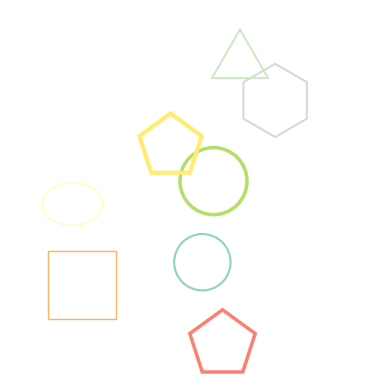[{"shape": "circle", "thickness": 1.5, "radius": 0.37, "center": [0.526, 0.319]}, {"shape": "oval", "thickness": 1, "radius": 0.4, "center": [0.188, 0.47]}, {"shape": "pentagon", "thickness": 2.5, "radius": 0.45, "center": [0.578, 0.106]}, {"shape": "square", "thickness": 1, "radius": 0.44, "center": [0.212, 0.259]}, {"shape": "circle", "thickness": 2.5, "radius": 0.44, "center": [0.555, 0.53]}, {"shape": "hexagon", "thickness": 1.5, "radius": 0.48, "center": [0.715, 0.739]}, {"shape": "triangle", "thickness": 1.5, "radius": 0.42, "center": [0.623, 0.839]}, {"shape": "pentagon", "thickness": 3, "radius": 0.43, "center": [0.443, 0.62]}]